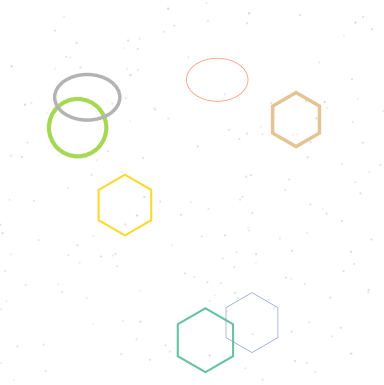[{"shape": "hexagon", "thickness": 1.5, "radius": 0.41, "center": [0.534, 0.116]}, {"shape": "oval", "thickness": 0.5, "radius": 0.4, "center": [0.564, 0.793]}, {"shape": "hexagon", "thickness": 0.5, "radius": 0.39, "center": [0.654, 0.162]}, {"shape": "circle", "thickness": 3, "radius": 0.37, "center": [0.202, 0.668]}, {"shape": "hexagon", "thickness": 1.5, "radius": 0.39, "center": [0.324, 0.467]}, {"shape": "hexagon", "thickness": 2.5, "radius": 0.35, "center": [0.769, 0.689]}, {"shape": "oval", "thickness": 2.5, "radius": 0.42, "center": [0.227, 0.747]}]